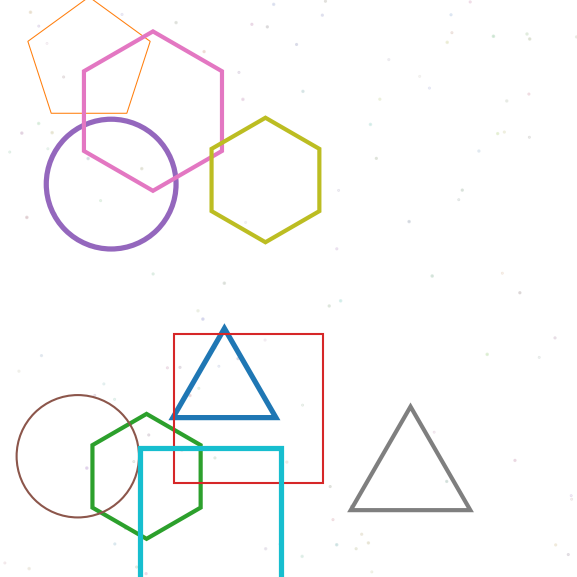[{"shape": "triangle", "thickness": 2.5, "radius": 0.51, "center": [0.389, 0.327]}, {"shape": "pentagon", "thickness": 0.5, "radius": 0.56, "center": [0.154, 0.893]}, {"shape": "hexagon", "thickness": 2, "radius": 0.54, "center": [0.254, 0.174]}, {"shape": "square", "thickness": 1, "radius": 0.64, "center": [0.43, 0.292]}, {"shape": "circle", "thickness": 2.5, "radius": 0.56, "center": [0.192, 0.68]}, {"shape": "circle", "thickness": 1, "radius": 0.53, "center": [0.135, 0.209]}, {"shape": "hexagon", "thickness": 2, "radius": 0.69, "center": [0.265, 0.807]}, {"shape": "triangle", "thickness": 2, "radius": 0.6, "center": [0.711, 0.176]}, {"shape": "hexagon", "thickness": 2, "radius": 0.54, "center": [0.46, 0.687]}, {"shape": "square", "thickness": 2.5, "radius": 0.61, "center": [0.365, 0.101]}]